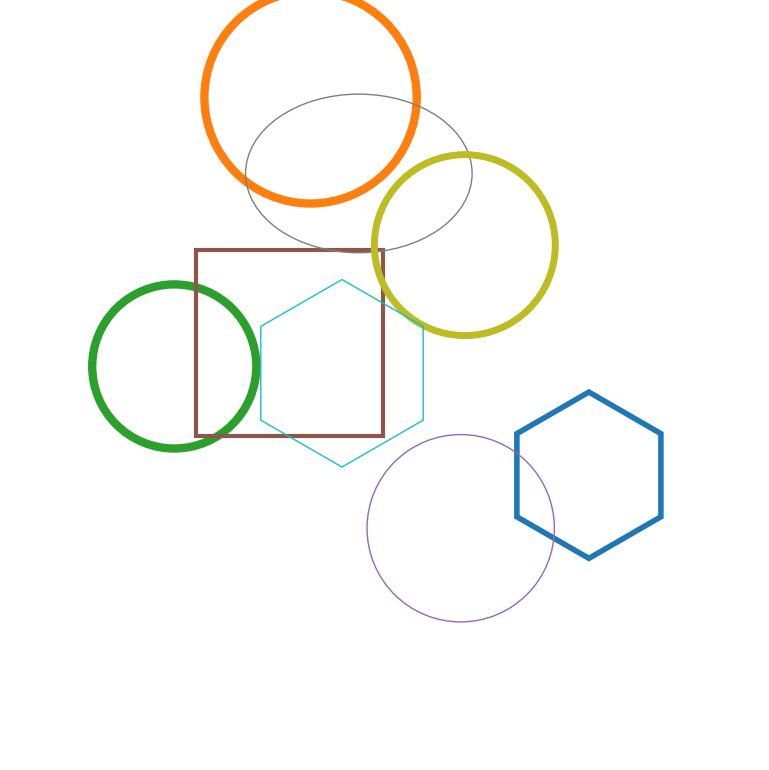[{"shape": "hexagon", "thickness": 2, "radius": 0.54, "center": [0.765, 0.383]}, {"shape": "circle", "thickness": 3, "radius": 0.69, "center": [0.403, 0.874]}, {"shape": "circle", "thickness": 3, "radius": 0.53, "center": [0.226, 0.524]}, {"shape": "circle", "thickness": 0.5, "radius": 0.61, "center": [0.598, 0.314]}, {"shape": "square", "thickness": 1.5, "radius": 0.61, "center": [0.376, 0.555]}, {"shape": "oval", "thickness": 0.5, "radius": 0.74, "center": [0.466, 0.775]}, {"shape": "circle", "thickness": 2.5, "radius": 0.59, "center": [0.604, 0.682]}, {"shape": "hexagon", "thickness": 0.5, "radius": 0.61, "center": [0.444, 0.515]}]